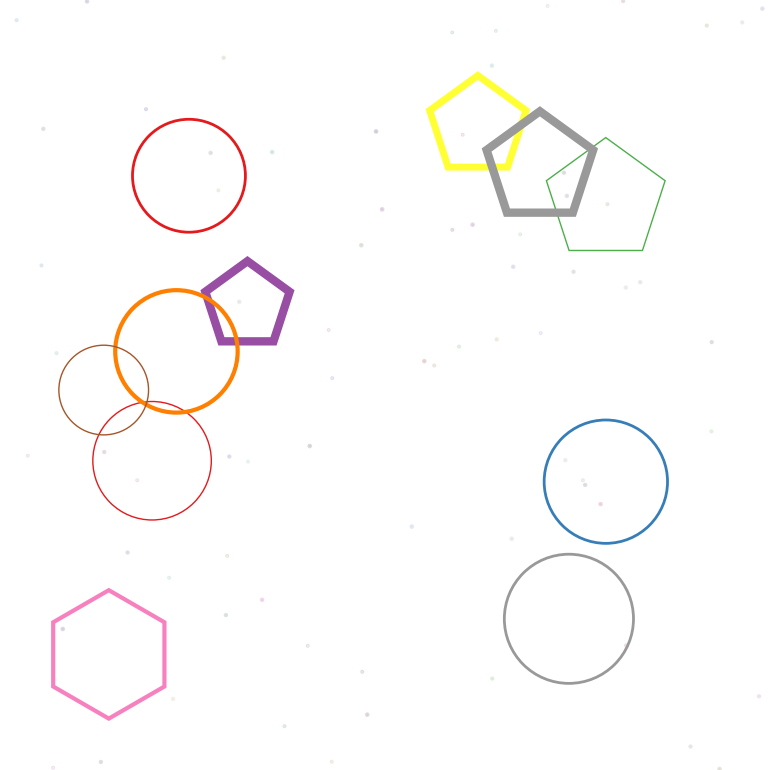[{"shape": "circle", "thickness": 0.5, "radius": 0.38, "center": [0.197, 0.402]}, {"shape": "circle", "thickness": 1, "radius": 0.37, "center": [0.245, 0.772]}, {"shape": "circle", "thickness": 1, "radius": 0.4, "center": [0.787, 0.374]}, {"shape": "pentagon", "thickness": 0.5, "radius": 0.41, "center": [0.787, 0.74]}, {"shape": "pentagon", "thickness": 3, "radius": 0.29, "center": [0.321, 0.603]}, {"shape": "circle", "thickness": 1.5, "radius": 0.4, "center": [0.229, 0.544]}, {"shape": "pentagon", "thickness": 2.5, "radius": 0.33, "center": [0.621, 0.836]}, {"shape": "circle", "thickness": 0.5, "radius": 0.29, "center": [0.135, 0.493]}, {"shape": "hexagon", "thickness": 1.5, "radius": 0.42, "center": [0.141, 0.15]}, {"shape": "circle", "thickness": 1, "radius": 0.42, "center": [0.739, 0.196]}, {"shape": "pentagon", "thickness": 3, "radius": 0.36, "center": [0.701, 0.783]}]